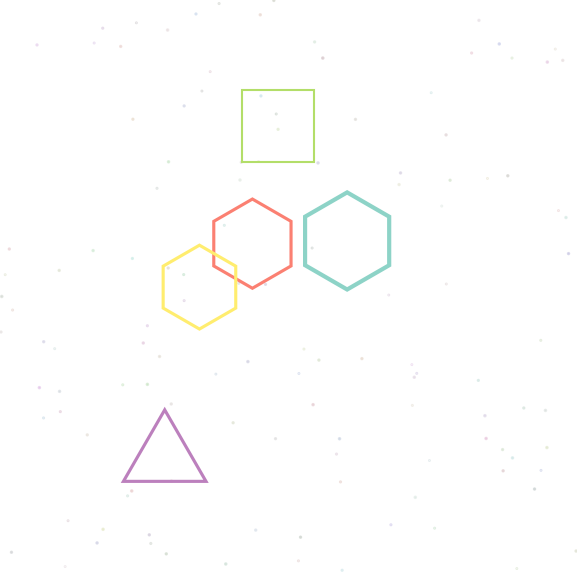[{"shape": "hexagon", "thickness": 2, "radius": 0.42, "center": [0.601, 0.582]}, {"shape": "hexagon", "thickness": 1.5, "radius": 0.39, "center": [0.437, 0.577]}, {"shape": "square", "thickness": 1, "radius": 0.31, "center": [0.482, 0.78]}, {"shape": "triangle", "thickness": 1.5, "radius": 0.41, "center": [0.285, 0.207]}, {"shape": "hexagon", "thickness": 1.5, "radius": 0.36, "center": [0.345, 0.502]}]